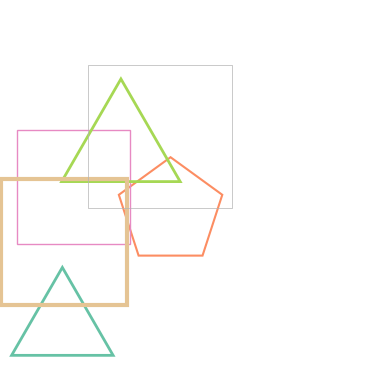[{"shape": "triangle", "thickness": 2, "radius": 0.76, "center": [0.162, 0.153]}, {"shape": "pentagon", "thickness": 1.5, "radius": 0.71, "center": [0.443, 0.45]}, {"shape": "square", "thickness": 1, "radius": 0.74, "center": [0.191, 0.515]}, {"shape": "triangle", "thickness": 2, "radius": 0.89, "center": [0.314, 0.617]}, {"shape": "square", "thickness": 3, "radius": 0.82, "center": [0.166, 0.371]}, {"shape": "square", "thickness": 0.5, "radius": 0.93, "center": [0.416, 0.646]}]